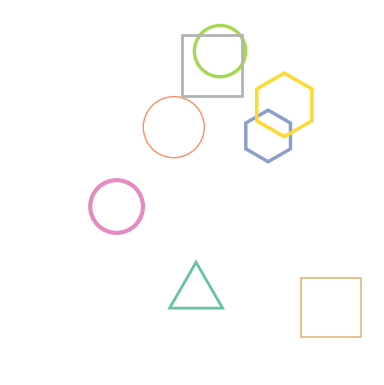[{"shape": "triangle", "thickness": 2, "radius": 0.4, "center": [0.509, 0.239]}, {"shape": "circle", "thickness": 1, "radius": 0.4, "center": [0.451, 0.67]}, {"shape": "hexagon", "thickness": 2.5, "radius": 0.34, "center": [0.696, 0.647]}, {"shape": "circle", "thickness": 3, "radius": 0.34, "center": [0.303, 0.464]}, {"shape": "circle", "thickness": 2.5, "radius": 0.33, "center": [0.572, 0.867]}, {"shape": "hexagon", "thickness": 2.5, "radius": 0.41, "center": [0.738, 0.728]}, {"shape": "square", "thickness": 1.5, "radius": 0.39, "center": [0.859, 0.201]}, {"shape": "square", "thickness": 2, "radius": 0.39, "center": [0.551, 0.83]}]